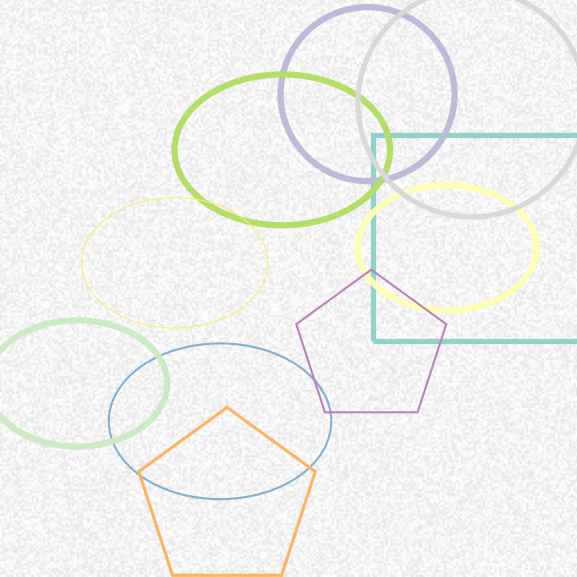[{"shape": "square", "thickness": 2.5, "radius": 0.89, "center": [0.825, 0.588]}, {"shape": "oval", "thickness": 3, "radius": 0.77, "center": [0.774, 0.57]}, {"shape": "circle", "thickness": 3, "radius": 0.75, "center": [0.636, 0.836]}, {"shape": "oval", "thickness": 1, "radius": 0.96, "center": [0.381, 0.27]}, {"shape": "pentagon", "thickness": 1.5, "radius": 0.8, "center": [0.393, 0.133]}, {"shape": "oval", "thickness": 3, "radius": 0.93, "center": [0.489, 0.74]}, {"shape": "circle", "thickness": 2.5, "radius": 0.99, "center": [0.817, 0.821]}, {"shape": "pentagon", "thickness": 1, "radius": 0.68, "center": [0.643, 0.396]}, {"shape": "oval", "thickness": 3, "radius": 0.78, "center": [0.134, 0.335]}, {"shape": "oval", "thickness": 0.5, "radius": 0.81, "center": [0.303, 0.544]}]